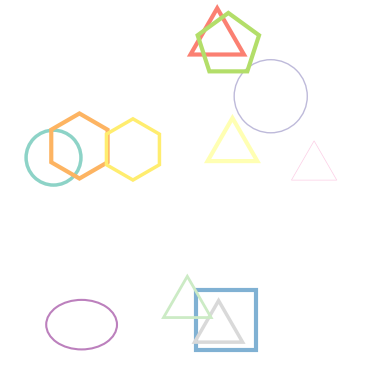[{"shape": "circle", "thickness": 2.5, "radius": 0.36, "center": [0.139, 0.591]}, {"shape": "triangle", "thickness": 3, "radius": 0.37, "center": [0.604, 0.619]}, {"shape": "circle", "thickness": 1, "radius": 0.47, "center": [0.703, 0.75]}, {"shape": "triangle", "thickness": 3, "radius": 0.4, "center": [0.564, 0.898]}, {"shape": "square", "thickness": 3, "radius": 0.39, "center": [0.586, 0.169]}, {"shape": "hexagon", "thickness": 3, "radius": 0.42, "center": [0.206, 0.621]}, {"shape": "pentagon", "thickness": 3, "radius": 0.42, "center": [0.593, 0.883]}, {"shape": "triangle", "thickness": 0.5, "radius": 0.34, "center": [0.816, 0.566]}, {"shape": "triangle", "thickness": 2.5, "radius": 0.36, "center": [0.568, 0.147]}, {"shape": "oval", "thickness": 1.5, "radius": 0.46, "center": [0.212, 0.157]}, {"shape": "triangle", "thickness": 2, "radius": 0.36, "center": [0.487, 0.211]}, {"shape": "hexagon", "thickness": 2.5, "radius": 0.4, "center": [0.345, 0.612]}]